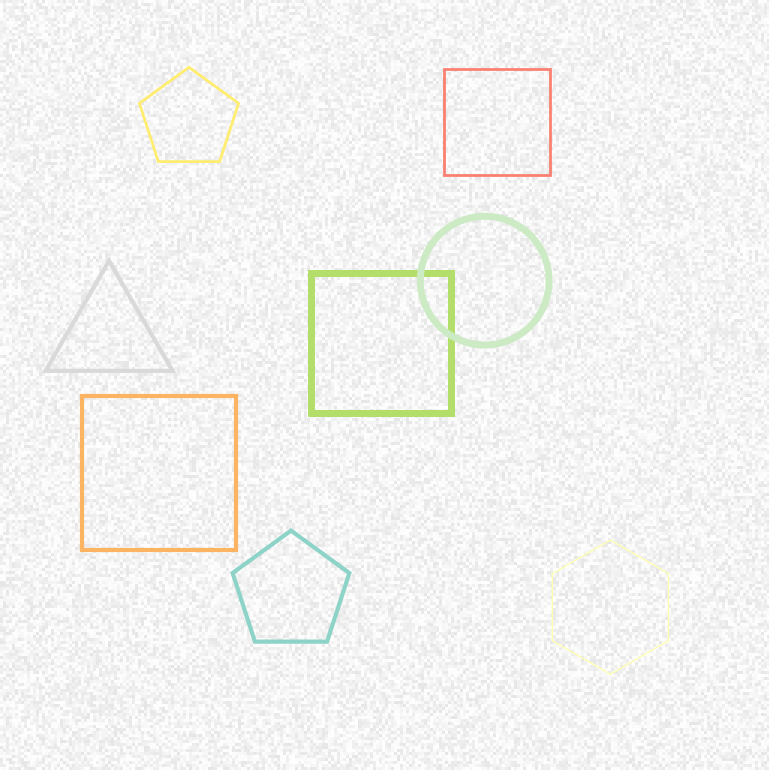[{"shape": "pentagon", "thickness": 1.5, "radius": 0.4, "center": [0.378, 0.231]}, {"shape": "hexagon", "thickness": 0.5, "radius": 0.44, "center": [0.793, 0.212]}, {"shape": "square", "thickness": 1, "radius": 0.34, "center": [0.645, 0.842]}, {"shape": "square", "thickness": 1.5, "radius": 0.5, "center": [0.206, 0.385]}, {"shape": "square", "thickness": 2.5, "radius": 0.45, "center": [0.495, 0.555]}, {"shape": "triangle", "thickness": 1.5, "radius": 0.48, "center": [0.142, 0.566]}, {"shape": "circle", "thickness": 2.5, "radius": 0.42, "center": [0.629, 0.636]}, {"shape": "pentagon", "thickness": 1, "radius": 0.34, "center": [0.245, 0.845]}]